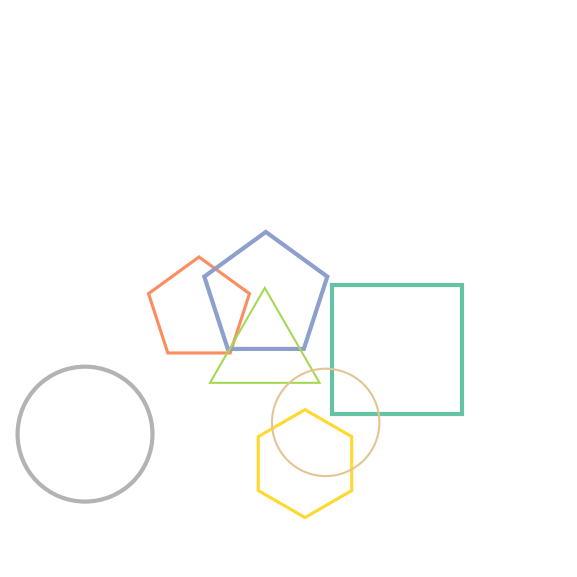[{"shape": "square", "thickness": 2, "radius": 0.56, "center": [0.687, 0.394]}, {"shape": "pentagon", "thickness": 1.5, "radius": 0.46, "center": [0.345, 0.462]}, {"shape": "pentagon", "thickness": 2, "radius": 0.56, "center": [0.46, 0.486]}, {"shape": "triangle", "thickness": 1, "radius": 0.55, "center": [0.459, 0.391]}, {"shape": "hexagon", "thickness": 1.5, "radius": 0.47, "center": [0.528, 0.196]}, {"shape": "circle", "thickness": 1, "radius": 0.47, "center": [0.564, 0.268]}, {"shape": "circle", "thickness": 2, "radius": 0.58, "center": [0.147, 0.247]}]